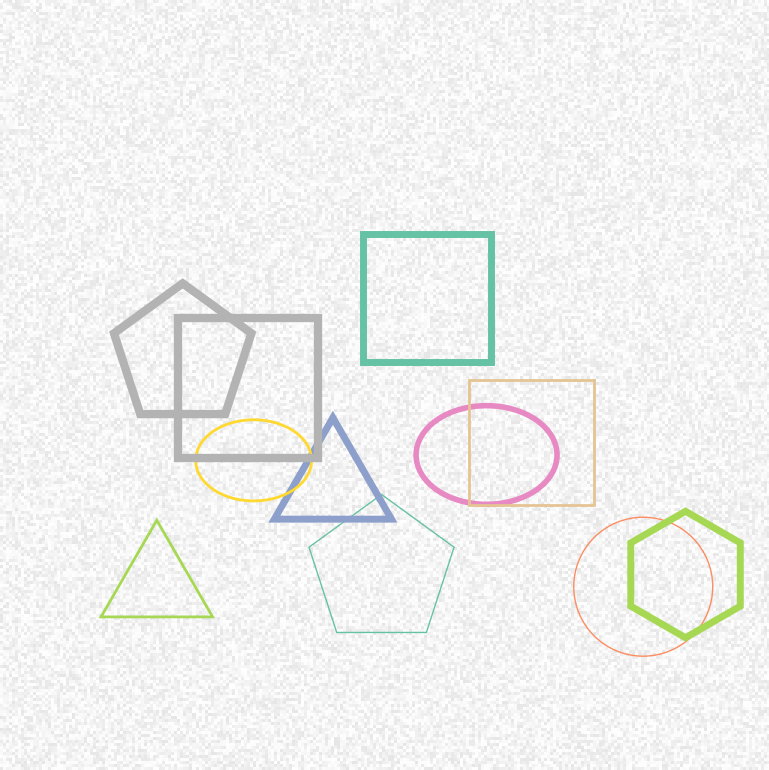[{"shape": "square", "thickness": 2.5, "radius": 0.42, "center": [0.555, 0.613]}, {"shape": "pentagon", "thickness": 0.5, "radius": 0.5, "center": [0.496, 0.259]}, {"shape": "circle", "thickness": 0.5, "radius": 0.45, "center": [0.835, 0.238]}, {"shape": "triangle", "thickness": 2.5, "radius": 0.44, "center": [0.432, 0.37]}, {"shape": "oval", "thickness": 2, "radius": 0.46, "center": [0.632, 0.409]}, {"shape": "hexagon", "thickness": 2.5, "radius": 0.41, "center": [0.89, 0.254]}, {"shape": "triangle", "thickness": 1, "radius": 0.42, "center": [0.204, 0.241]}, {"shape": "oval", "thickness": 1, "radius": 0.38, "center": [0.329, 0.402]}, {"shape": "square", "thickness": 1, "radius": 0.41, "center": [0.691, 0.425]}, {"shape": "square", "thickness": 3, "radius": 0.45, "center": [0.322, 0.497]}, {"shape": "pentagon", "thickness": 3, "radius": 0.47, "center": [0.237, 0.538]}]